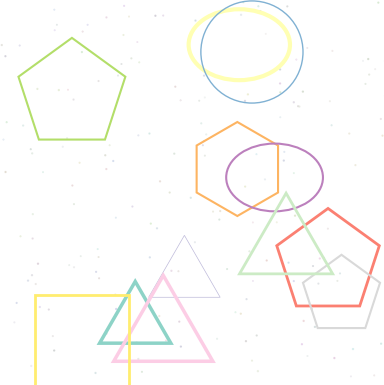[{"shape": "triangle", "thickness": 2.5, "radius": 0.53, "center": [0.351, 0.162]}, {"shape": "oval", "thickness": 3, "radius": 0.66, "center": [0.622, 0.884]}, {"shape": "triangle", "thickness": 0.5, "radius": 0.54, "center": [0.479, 0.281]}, {"shape": "pentagon", "thickness": 2, "radius": 0.7, "center": [0.852, 0.319]}, {"shape": "circle", "thickness": 1, "radius": 0.66, "center": [0.654, 0.865]}, {"shape": "hexagon", "thickness": 1.5, "radius": 0.61, "center": [0.616, 0.561]}, {"shape": "pentagon", "thickness": 1.5, "radius": 0.73, "center": [0.187, 0.756]}, {"shape": "triangle", "thickness": 2.5, "radius": 0.74, "center": [0.424, 0.136]}, {"shape": "pentagon", "thickness": 1.5, "radius": 0.53, "center": [0.887, 0.233]}, {"shape": "oval", "thickness": 1.5, "radius": 0.63, "center": [0.713, 0.539]}, {"shape": "triangle", "thickness": 2, "radius": 0.7, "center": [0.743, 0.359]}, {"shape": "square", "thickness": 2, "radius": 0.61, "center": [0.212, 0.112]}]